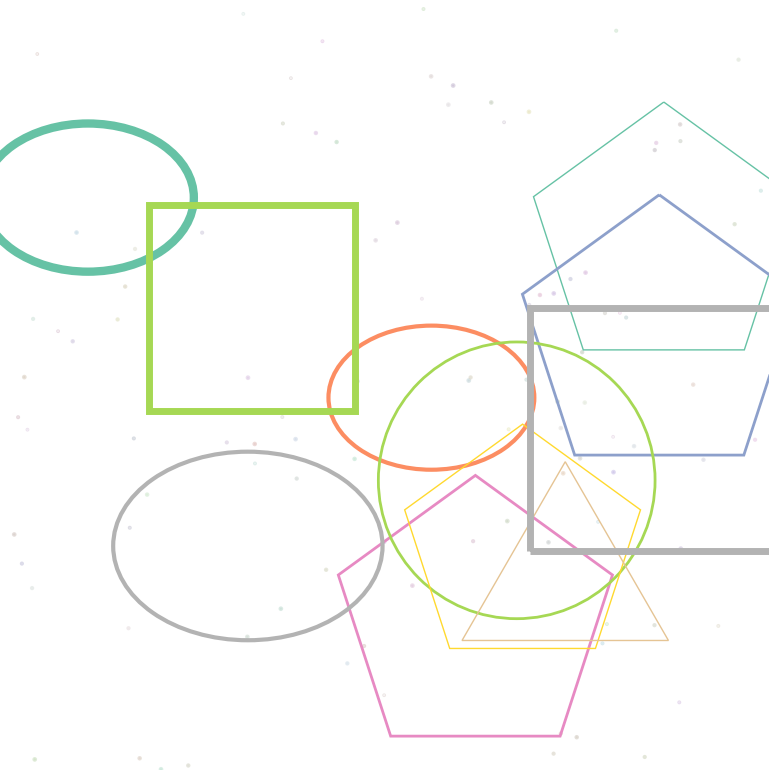[{"shape": "oval", "thickness": 3, "radius": 0.69, "center": [0.114, 0.743]}, {"shape": "pentagon", "thickness": 0.5, "radius": 0.89, "center": [0.862, 0.69]}, {"shape": "oval", "thickness": 1.5, "radius": 0.67, "center": [0.56, 0.484]}, {"shape": "pentagon", "thickness": 1, "radius": 0.93, "center": [0.856, 0.56]}, {"shape": "pentagon", "thickness": 1, "radius": 0.94, "center": [0.617, 0.195]}, {"shape": "square", "thickness": 2.5, "radius": 0.67, "center": [0.327, 0.6]}, {"shape": "circle", "thickness": 1, "radius": 0.9, "center": [0.671, 0.376]}, {"shape": "pentagon", "thickness": 0.5, "radius": 0.81, "center": [0.679, 0.288]}, {"shape": "triangle", "thickness": 0.5, "radius": 0.77, "center": [0.734, 0.246]}, {"shape": "oval", "thickness": 1.5, "radius": 0.87, "center": [0.322, 0.291]}, {"shape": "square", "thickness": 2.5, "radius": 0.79, "center": [0.846, 0.442]}]